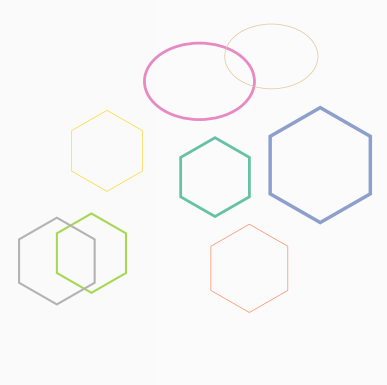[{"shape": "hexagon", "thickness": 2, "radius": 0.51, "center": [0.555, 0.54]}, {"shape": "hexagon", "thickness": 0.5, "radius": 0.57, "center": [0.643, 0.303]}, {"shape": "hexagon", "thickness": 2.5, "radius": 0.75, "center": [0.826, 0.571]}, {"shape": "oval", "thickness": 2, "radius": 0.71, "center": [0.515, 0.789]}, {"shape": "hexagon", "thickness": 1.5, "radius": 0.51, "center": [0.236, 0.342]}, {"shape": "hexagon", "thickness": 0.5, "radius": 0.53, "center": [0.276, 0.608]}, {"shape": "oval", "thickness": 0.5, "radius": 0.6, "center": [0.7, 0.853]}, {"shape": "hexagon", "thickness": 1.5, "radius": 0.56, "center": [0.147, 0.322]}]